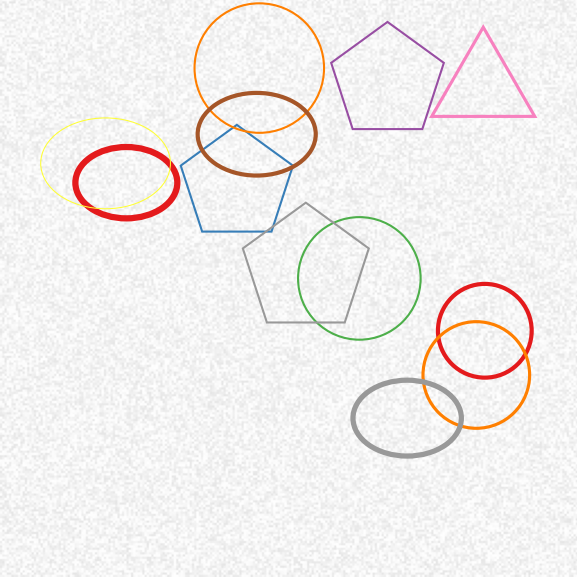[{"shape": "circle", "thickness": 2, "radius": 0.41, "center": [0.839, 0.426]}, {"shape": "oval", "thickness": 3, "radius": 0.44, "center": [0.219, 0.683]}, {"shape": "pentagon", "thickness": 1, "radius": 0.51, "center": [0.41, 0.681]}, {"shape": "circle", "thickness": 1, "radius": 0.53, "center": [0.622, 0.517]}, {"shape": "pentagon", "thickness": 1, "radius": 0.51, "center": [0.671, 0.859]}, {"shape": "circle", "thickness": 1, "radius": 0.56, "center": [0.449, 0.881]}, {"shape": "circle", "thickness": 1.5, "radius": 0.46, "center": [0.825, 0.35]}, {"shape": "oval", "thickness": 0.5, "radius": 0.56, "center": [0.183, 0.716]}, {"shape": "oval", "thickness": 2, "radius": 0.51, "center": [0.444, 0.767]}, {"shape": "triangle", "thickness": 1.5, "radius": 0.51, "center": [0.837, 0.849]}, {"shape": "pentagon", "thickness": 1, "radius": 0.57, "center": [0.53, 0.534]}, {"shape": "oval", "thickness": 2.5, "radius": 0.47, "center": [0.705, 0.275]}]